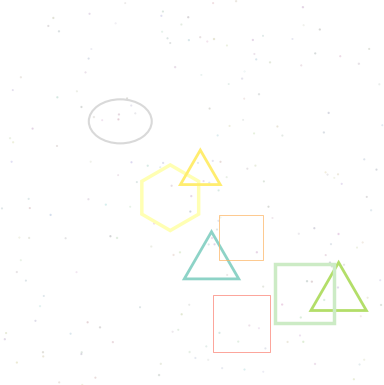[{"shape": "triangle", "thickness": 2, "radius": 0.41, "center": [0.549, 0.316]}, {"shape": "hexagon", "thickness": 2.5, "radius": 0.43, "center": [0.442, 0.486]}, {"shape": "square", "thickness": 0.5, "radius": 0.37, "center": [0.627, 0.159]}, {"shape": "square", "thickness": 0.5, "radius": 0.29, "center": [0.627, 0.383]}, {"shape": "triangle", "thickness": 2, "radius": 0.42, "center": [0.88, 0.235]}, {"shape": "oval", "thickness": 1.5, "radius": 0.41, "center": [0.312, 0.685]}, {"shape": "square", "thickness": 2.5, "radius": 0.38, "center": [0.791, 0.238]}, {"shape": "triangle", "thickness": 2, "radius": 0.3, "center": [0.52, 0.55]}]